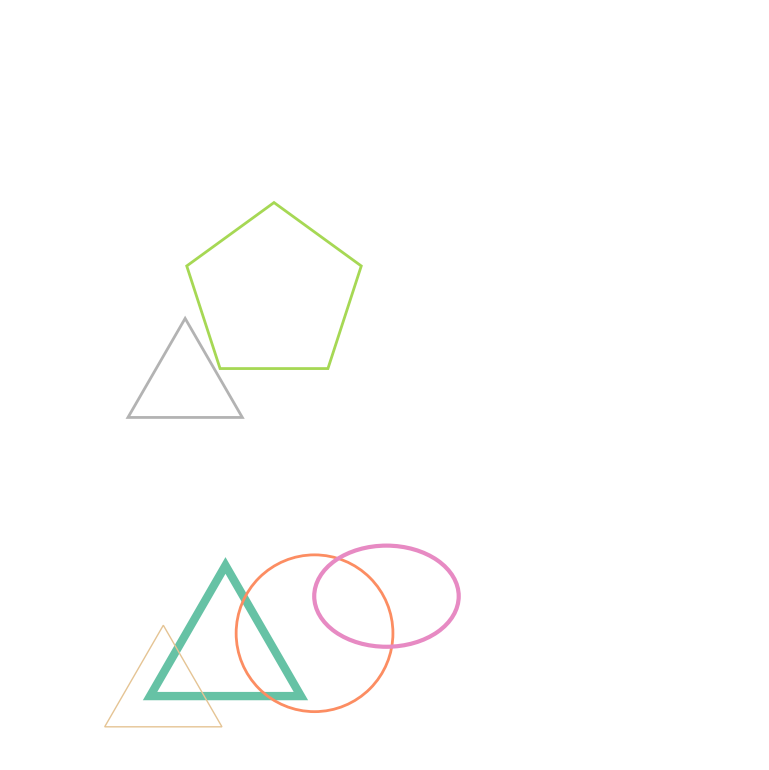[{"shape": "triangle", "thickness": 3, "radius": 0.57, "center": [0.293, 0.153]}, {"shape": "circle", "thickness": 1, "radius": 0.51, "center": [0.408, 0.178]}, {"shape": "oval", "thickness": 1.5, "radius": 0.47, "center": [0.502, 0.226]}, {"shape": "pentagon", "thickness": 1, "radius": 0.6, "center": [0.356, 0.618]}, {"shape": "triangle", "thickness": 0.5, "radius": 0.44, "center": [0.212, 0.1]}, {"shape": "triangle", "thickness": 1, "radius": 0.43, "center": [0.24, 0.501]}]